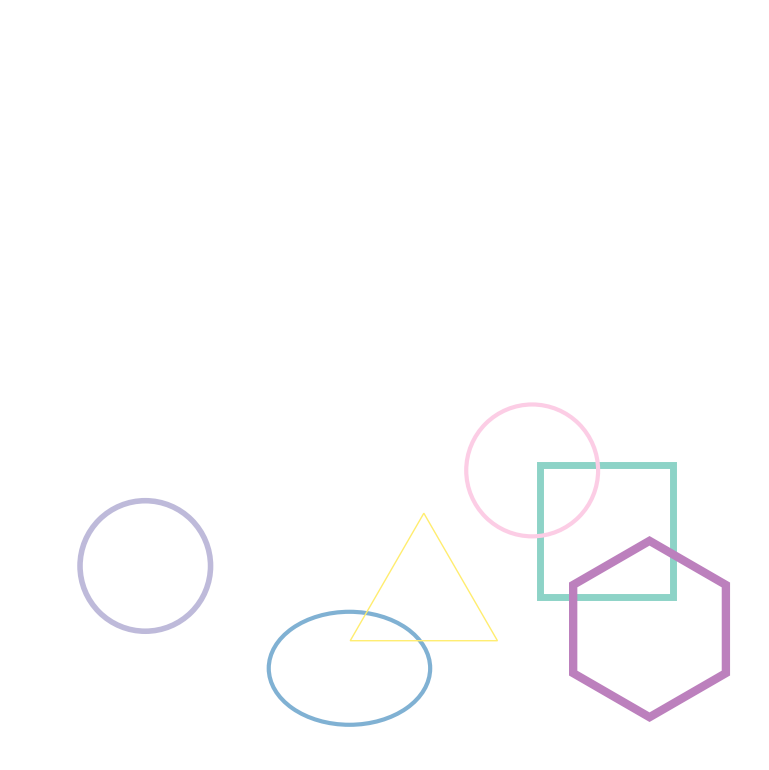[{"shape": "square", "thickness": 2.5, "radius": 0.43, "center": [0.788, 0.31]}, {"shape": "circle", "thickness": 2, "radius": 0.42, "center": [0.189, 0.265]}, {"shape": "oval", "thickness": 1.5, "radius": 0.52, "center": [0.454, 0.132]}, {"shape": "circle", "thickness": 1.5, "radius": 0.43, "center": [0.691, 0.389]}, {"shape": "hexagon", "thickness": 3, "radius": 0.57, "center": [0.844, 0.183]}, {"shape": "triangle", "thickness": 0.5, "radius": 0.55, "center": [0.55, 0.223]}]